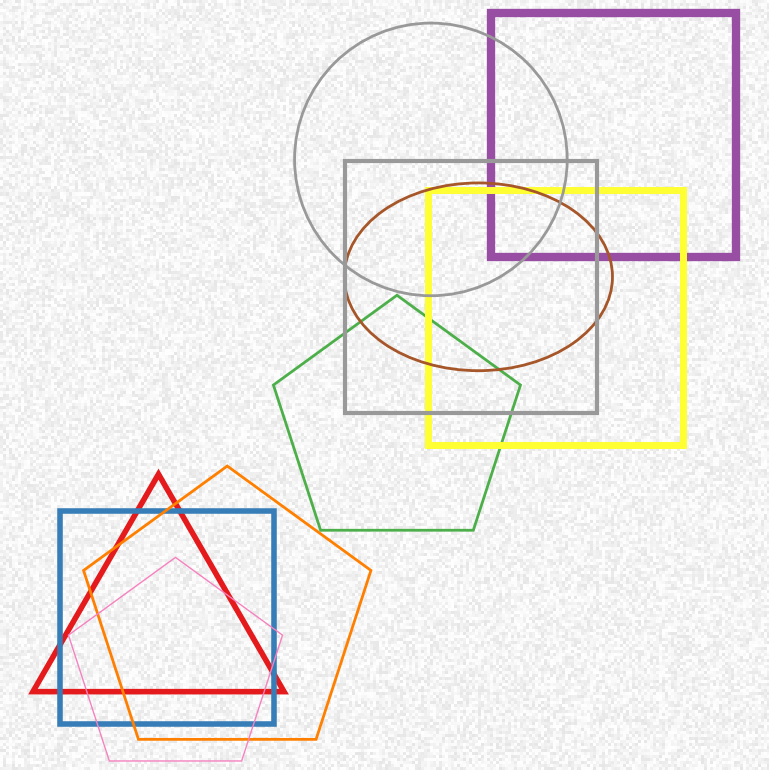[{"shape": "triangle", "thickness": 2, "radius": 0.94, "center": [0.206, 0.196]}, {"shape": "square", "thickness": 2, "radius": 0.69, "center": [0.217, 0.198]}, {"shape": "pentagon", "thickness": 1, "radius": 0.84, "center": [0.516, 0.448]}, {"shape": "square", "thickness": 3, "radius": 0.79, "center": [0.797, 0.824]}, {"shape": "pentagon", "thickness": 1, "radius": 0.98, "center": [0.295, 0.199]}, {"shape": "square", "thickness": 2.5, "radius": 0.83, "center": [0.722, 0.588]}, {"shape": "oval", "thickness": 1, "radius": 0.87, "center": [0.621, 0.641]}, {"shape": "pentagon", "thickness": 0.5, "radius": 0.73, "center": [0.228, 0.13]}, {"shape": "circle", "thickness": 1, "radius": 0.89, "center": [0.56, 0.793]}, {"shape": "square", "thickness": 1.5, "radius": 0.82, "center": [0.612, 0.628]}]